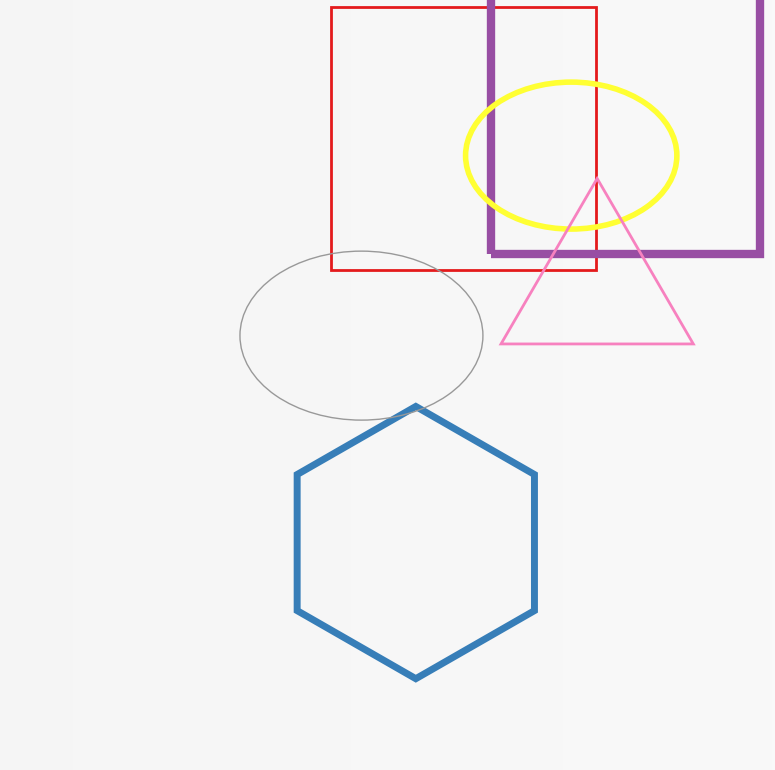[{"shape": "square", "thickness": 1, "radius": 0.85, "center": [0.598, 0.821]}, {"shape": "hexagon", "thickness": 2.5, "radius": 0.88, "center": [0.537, 0.295]}, {"shape": "square", "thickness": 3, "radius": 0.87, "center": [0.807, 0.843]}, {"shape": "oval", "thickness": 2, "radius": 0.68, "center": [0.737, 0.798]}, {"shape": "triangle", "thickness": 1, "radius": 0.72, "center": [0.771, 0.625]}, {"shape": "oval", "thickness": 0.5, "radius": 0.78, "center": [0.466, 0.564]}]